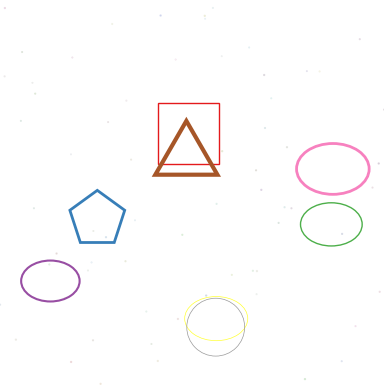[{"shape": "square", "thickness": 1, "radius": 0.39, "center": [0.49, 0.654]}, {"shape": "pentagon", "thickness": 2, "radius": 0.37, "center": [0.253, 0.431]}, {"shape": "oval", "thickness": 1, "radius": 0.4, "center": [0.861, 0.417]}, {"shape": "oval", "thickness": 1.5, "radius": 0.38, "center": [0.131, 0.27]}, {"shape": "oval", "thickness": 0.5, "radius": 0.41, "center": [0.562, 0.172]}, {"shape": "triangle", "thickness": 3, "radius": 0.47, "center": [0.484, 0.593]}, {"shape": "oval", "thickness": 2, "radius": 0.47, "center": [0.865, 0.561]}, {"shape": "circle", "thickness": 0.5, "radius": 0.38, "center": [0.56, 0.15]}]